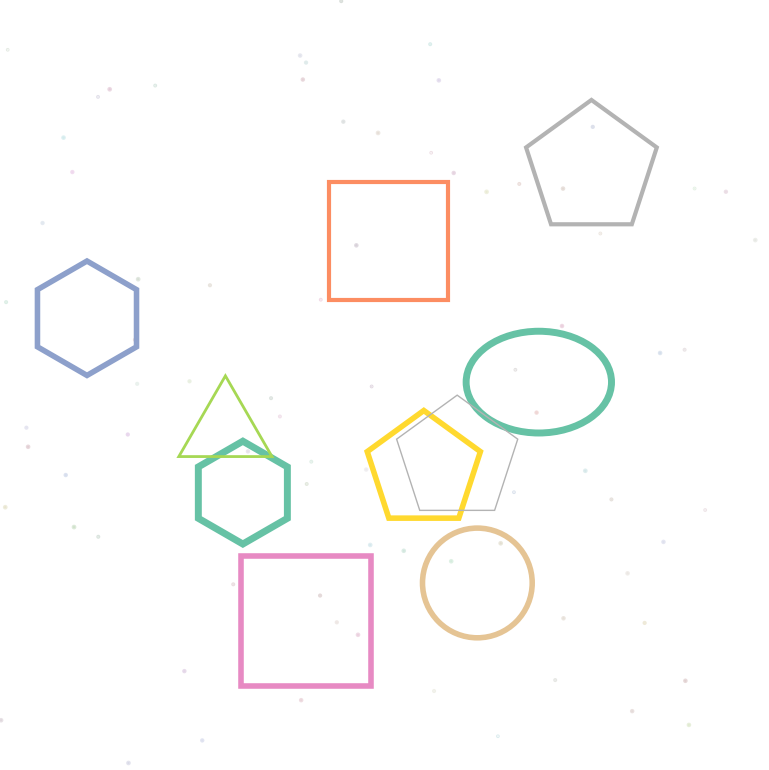[{"shape": "oval", "thickness": 2.5, "radius": 0.47, "center": [0.7, 0.504]}, {"shape": "hexagon", "thickness": 2.5, "radius": 0.33, "center": [0.315, 0.36]}, {"shape": "square", "thickness": 1.5, "radius": 0.38, "center": [0.505, 0.687]}, {"shape": "hexagon", "thickness": 2, "radius": 0.37, "center": [0.113, 0.587]}, {"shape": "square", "thickness": 2, "radius": 0.42, "center": [0.398, 0.194]}, {"shape": "triangle", "thickness": 1, "radius": 0.35, "center": [0.293, 0.442]}, {"shape": "pentagon", "thickness": 2, "radius": 0.39, "center": [0.55, 0.39]}, {"shape": "circle", "thickness": 2, "radius": 0.36, "center": [0.62, 0.243]}, {"shape": "pentagon", "thickness": 0.5, "radius": 0.41, "center": [0.594, 0.404]}, {"shape": "pentagon", "thickness": 1.5, "radius": 0.45, "center": [0.768, 0.781]}]